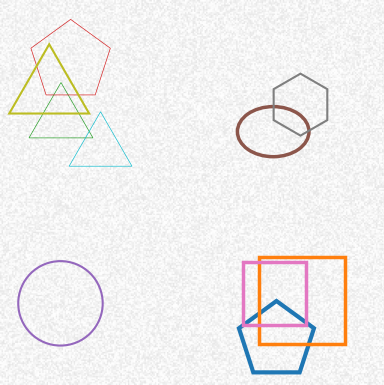[{"shape": "pentagon", "thickness": 3, "radius": 0.51, "center": [0.718, 0.116]}, {"shape": "square", "thickness": 2.5, "radius": 0.56, "center": [0.785, 0.22]}, {"shape": "triangle", "thickness": 0.5, "radius": 0.48, "center": [0.158, 0.69]}, {"shape": "pentagon", "thickness": 0.5, "radius": 0.54, "center": [0.183, 0.841]}, {"shape": "circle", "thickness": 1.5, "radius": 0.55, "center": [0.157, 0.212]}, {"shape": "oval", "thickness": 2.5, "radius": 0.46, "center": [0.71, 0.658]}, {"shape": "square", "thickness": 2.5, "radius": 0.41, "center": [0.714, 0.236]}, {"shape": "hexagon", "thickness": 1.5, "radius": 0.4, "center": [0.78, 0.728]}, {"shape": "triangle", "thickness": 1.5, "radius": 0.6, "center": [0.128, 0.765]}, {"shape": "triangle", "thickness": 0.5, "radius": 0.47, "center": [0.261, 0.615]}]